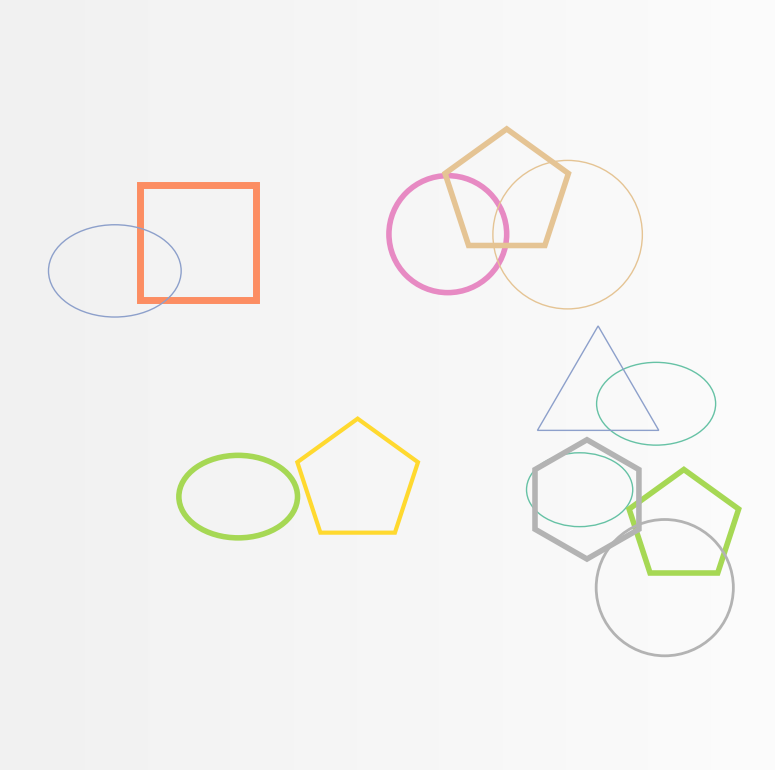[{"shape": "oval", "thickness": 0.5, "radius": 0.34, "center": [0.748, 0.364]}, {"shape": "oval", "thickness": 0.5, "radius": 0.38, "center": [0.847, 0.476]}, {"shape": "square", "thickness": 2.5, "radius": 0.38, "center": [0.256, 0.685]}, {"shape": "triangle", "thickness": 0.5, "radius": 0.45, "center": [0.772, 0.486]}, {"shape": "oval", "thickness": 0.5, "radius": 0.43, "center": [0.148, 0.648]}, {"shape": "circle", "thickness": 2, "radius": 0.38, "center": [0.578, 0.696]}, {"shape": "pentagon", "thickness": 2, "radius": 0.37, "center": [0.882, 0.316]}, {"shape": "oval", "thickness": 2, "radius": 0.38, "center": [0.307, 0.355]}, {"shape": "pentagon", "thickness": 1.5, "radius": 0.41, "center": [0.461, 0.374]}, {"shape": "pentagon", "thickness": 2, "radius": 0.42, "center": [0.654, 0.749]}, {"shape": "circle", "thickness": 0.5, "radius": 0.48, "center": [0.732, 0.695]}, {"shape": "hexagon", "thickness": 2, "radius": 0.39, "center": [0.757, 0.351]}, {"shape": "circle", "thickness": 1, "radius": 0.44, "center": [0.858, 0.237]}]